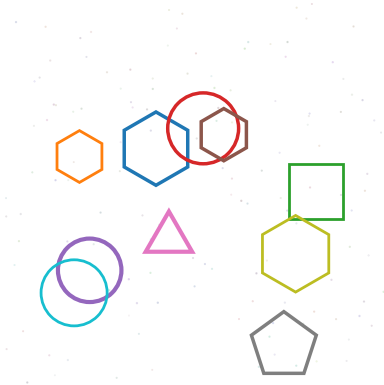[{"shape": "hexagon", "thickness": 2.5, "radius": 0.48, "center": [0.405, 0.614]}, {"shape": "hexagon", "thickness": 2, "radius": 0.34, "center": [0.206, 0.593]}, {"shape": "square", "thickness": 2, "radius": 0.36, "center": [0.821, 0.502]}, {"shape": "circle", "thickness": 2.5, "radius": 0.46, "center": [0.528, 0.667]}, {"shape": "circle", "thickness": 3, "radius": 0.41, "center": [0.233, 0.298]}, {"shape": "hexagon", "thickness": 2.5, "radius": 0.34, "center": [0.581, 0.65]}, {"shape": "triangle", "thickness": 3, "radius": 0.35, "center": [0.439, 0.381]}, {"shape": "pentagon", "thickness": 2.5, "radius": 0.44, "center": [0.737, 0.102]}, {"shape": "hexagon", "thickness": 2, "radius": 0.5, "center": [0.768, 0.341]}, {"shape": "circle", "thickness": 2, "radius": 0.43, "center": [0.192, 0.239]}]